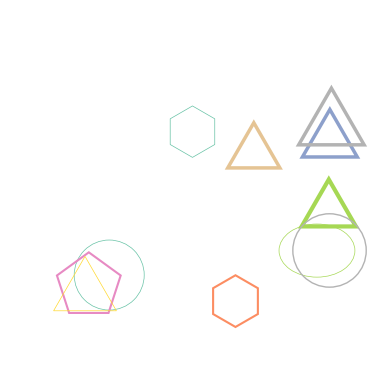[{"shape": "hexagon", "thickness": 0.5, "radius": 0.33, "center": [0.5, 0.658]}, {"shape": "circle", "thickness": 0.5, "radius": 0.45, "center": [0.284, 0.286]}, {"shape": "hexagon", "thickness": 1.5, "radius": 0.34, "center": [0.612, 0.218]}, {"shape": "triangle", "thickness": 2.5, "radius": 0.41, "center": [0.857, 0.633]}, {"shape": "pentagon", "thickness": 1.5, "radius": 0.44, "center": [0.231, 0.258]}, {"shape": "oval", "thickness": 0.5, "radius": 0.49, "center": [0.823, 0.349]}, {"shape": "triangle", "thickness": 3, "radius": 0.41, "center": [0.854, 0.453]}, {"shape": "triangle", "thickness": 0.5, "radius": 0.47, "center": [0.221, 0.24]}, {"shape": "triangle", "thickness": 2.5, "radius": 0.39, "center": [0.659, 0.603]}, {"shape": "circle", "thickness": 1, "radius": 0.48, "center": [0.856, 0.349]}, {"shape": "triangle", "thickness": 2.5, "radius": 0.49, "center": [0.861, 0.673]}]